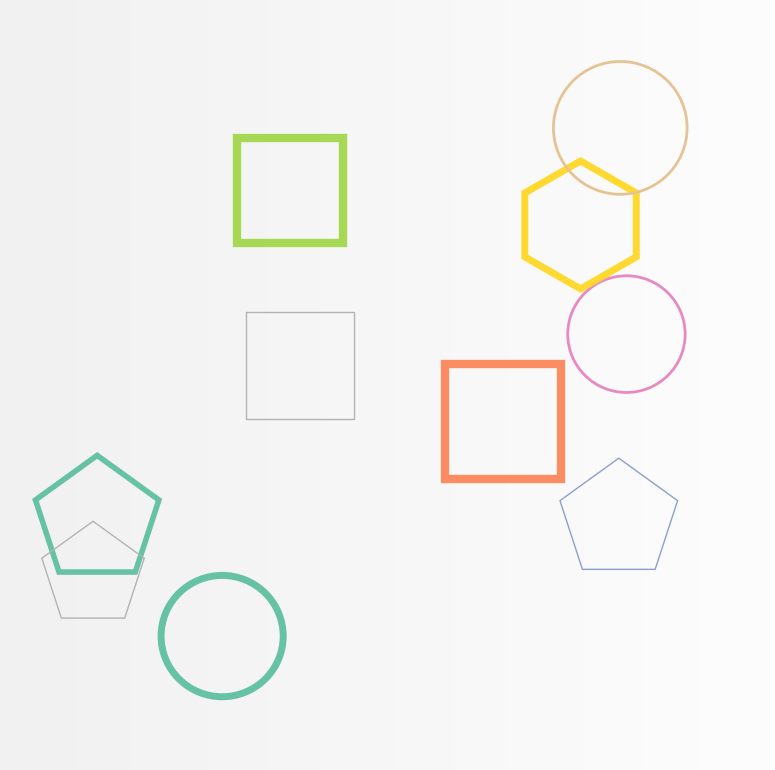[{"shape": "pentagon", "thickness": 2, "radius": 0.42, "center": [0.125, 0.325]}, {"shape": "circle", "thickness": 2.5, "radius": 0.39, "center": [0.287, 0.174]}, {"shape": "square", "thickness": 3, "radius": 0.37, "center": [0.649, 0.453]}, {"shape": "pentagon", "thickness": 0.5, "radius": 0.4, "center": [0.798, 0.325]}, {"shape": "circle", "thickness": 1, "radius": 0.38, "center": [0.808, 0.566]}, {"shape": "square", "thickness": 3, "radius": 0.34, "center": [0.374, 0.753]}, {"shape": "hexagon", "thickness": 2.5, "radius": 0.42, "center": [0.749, 0.708]}, {"shape": "circle", "thickness": 1, "radius": 0.43, "center": [0.8, 0.834]}, {"shape": "square", "thickness": 0.5, "radius": 0.35, "center": [0.387, 0.525]}, {"shape": "pentagon", "thickness": 0.5, "radius": 0.35, "center": [0.12, 0.254]}]